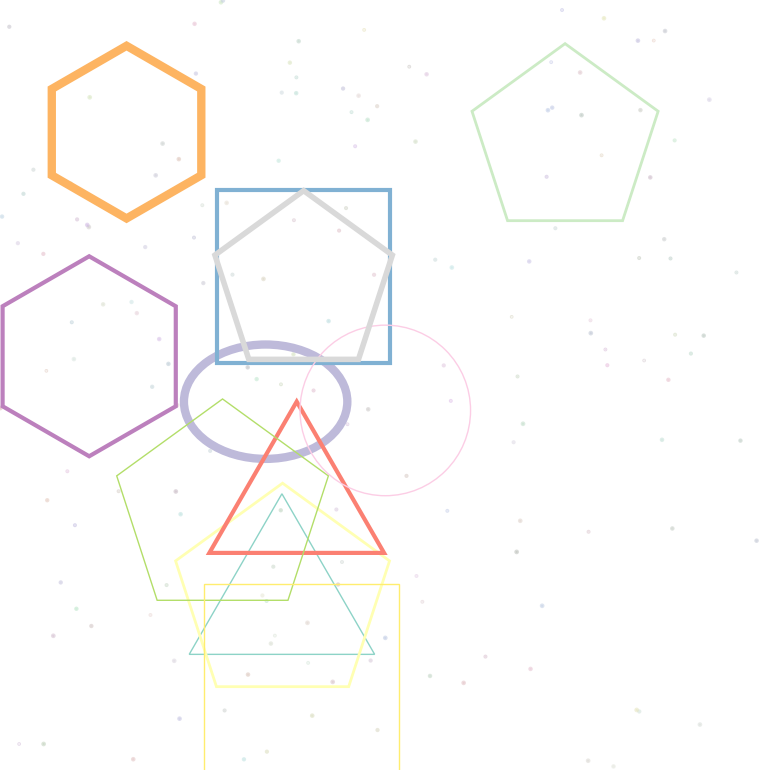[{"shape": "triangle", "thickness": 0.5, "radius": 0.7, "center": [0.366, 0.22]}, {"shape": "pentagon", "thickness": 1, "radius": 0.73, "center": [0.367, 0.226]}, {"shape": "oval", "thickness": 3, "radius": 0.53, "center": [0.345, 0.478]}, {"shape": "triangle", "thickness": 1.5, "radius": 0.65, "center": [0.385, 0.347]}, {"shape": "square", "thickness": 1.5, "radius": 0.56, "center": [0.395, 0.641]}, {"shape": "hexagon", "thickness": 3, "radius": 0.56, "center": [0.164, 0.828]}, {"shape": "pentagon", "thickness": 0.5, "radius": 0.72, "center": [0.289, 0.337]}, {"shape": "circle", "thickness": 0.5, "radius": 0.55, "center": [0.5, 0.467]}, {"shape": "pentagon", "thickness": 2, "radius": 0.61, "center": [0.394, 0.631]}, {"shape": "hexagon", "thickness": 1.5, "radius": 0.65, "center": [0.116, 0.537]}, {"shape": "pentagon", "thickness": 1, "radius": 0.64, "center": [0.734, 0.816]}, {"shape": "square", "thickness": 0.5, "radius": 0.63, "center": [0.391, 0.115]}]